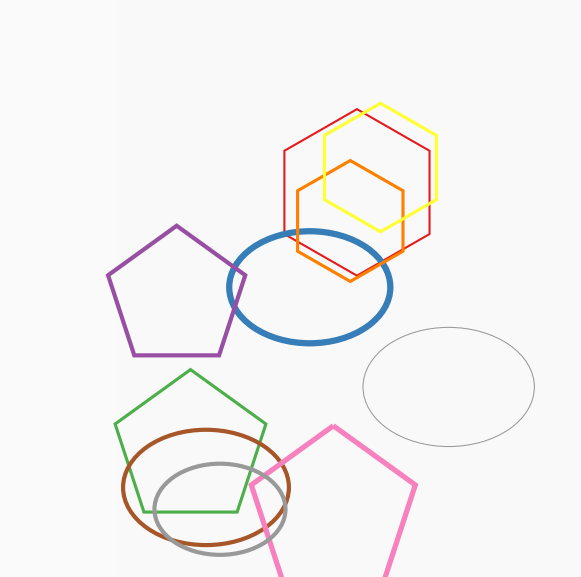[{"shape": "hexagon", "thickness": 1, "radius": 0.72, "center": [0.614, 0.666]}, {"shape": "oval", "thickness": 3, "radius": 0.69, "center": [0.533, 0.502]}, {"shape": "pentagon", "thickness": 1.5, "radius": 0.68, "center": [0.328, 0.223]}, {"shape": "pentagon", "thickness": 2, "radius": 0.62, "center": [0.304, 0.484]}, {"shape": "hexagon", "thickness": 1.5, "radius": 0.52, "center": [0.603, 0.616]}, {"shape": "hexagon", "thickness": 1.5, "radius": 0.56, "center": [0.655, 0.709]}, {"shape": "oval", "thickness": 2, "radius": 0.71, "center": [0.354, 0.155]}, {"shape": "pentagon", "thickness": 2.5, "radius": 0.74, "center": [0.573, 0.114]}, {"shape": "oval", "thickness": 0.5, "radius": 0.74, "center": [0.772, 0.329]}, {"shape": "oval", "thickness": 2, "radius": 0.56, "center": [0.378, 0.117]}]